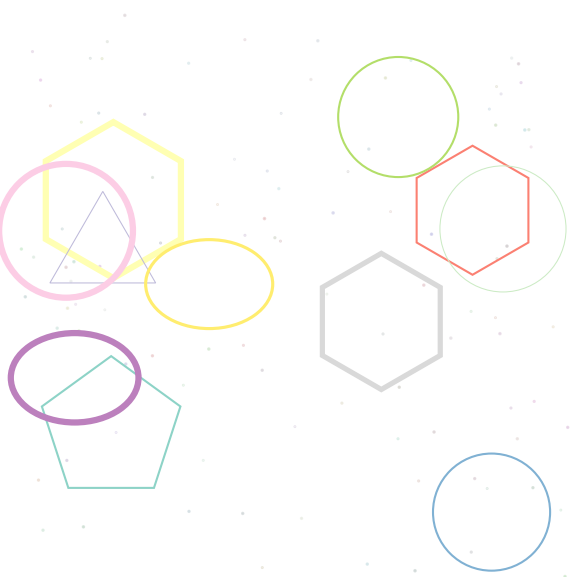[{"shape": "pentagon", "thickness": 1, "radius": 0.63, "center": [0.192, 0.256]}, {"shape": "hexagon", "thickness": 3, "radius": 0.68, "center": [0.196, 0.653]}, {"shape": "triangle", "thickness": 0.5, "radius": 0.53, "center": [0.178, 0.562]}, {"shape": "hexagon", "thickness": 1, "radius": 0.56, "center": [0.818, 0.635]}, {"shape": "circle", "thickness": 1, "radius": 0.51, "center": [0.851, 0.112]}, {"shape": "circle", "thickness": 1, "radius": 0.52, "center": [0.69, 0.796]}, {"shape": "circle", "thickness": 3, "radius": 0.58, "center": [0.114, 0.599]}, {"shape": "hexagon", "thickness": 2.5, "radius": 0.59, "center": [0.66, 0.443]}, {"shape": "oval", "thickness": 3, "radius": 0.55, "center": [0.129, 0.345]}, {"shape": "circle", "thickness": 0.5, "radius": 0.55, "center": [0.871, 0.603]}, {"shape": "oval", "thickness": 1.5, "radius": 0.55, "center": [0.362, 0.507]}]